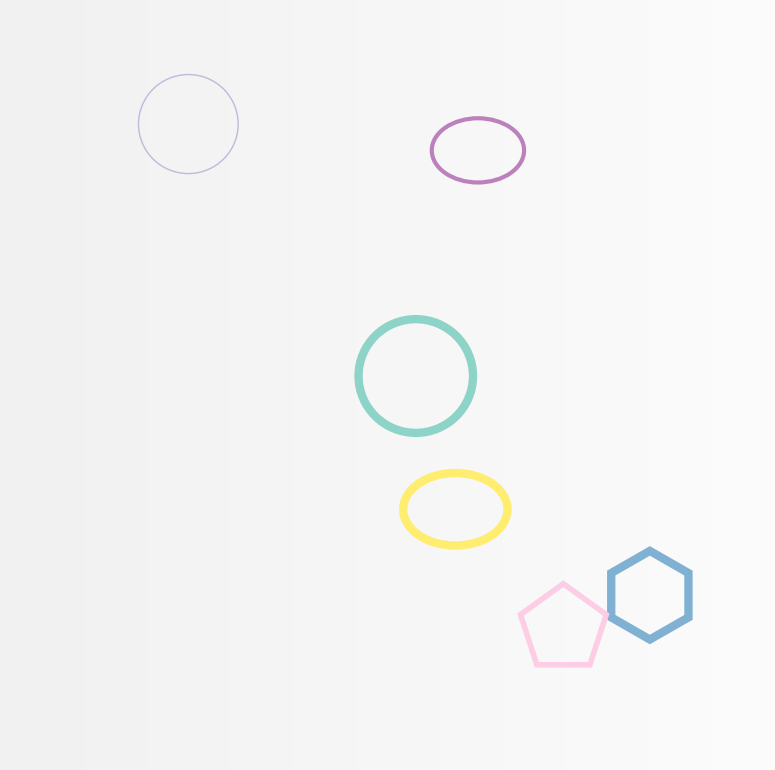[{"shape": "circle", "thickness": 3, "radius": 0.37, "center": [0.536, 0.512]}, {"shape": "circle", "thickness": 0.5, "radius": 0.32, "center": [0.243, 0.839]}, {"shape": "hexagon", "thickness": 3, "radius": 0.29, "center": [0.839, 0.227]}, {"shape": "pentagon", "thickness": 2, "radius": 0.29, "center": [0.727, 0.184]}, {"shape": "oval", "thickness": 1.5, "radius": 0.3, "center": [0.617, 0.805]}, {"shape": "oval", "thickness": 3, "radius": 0.34, "center": [0.588, 0.339]}]